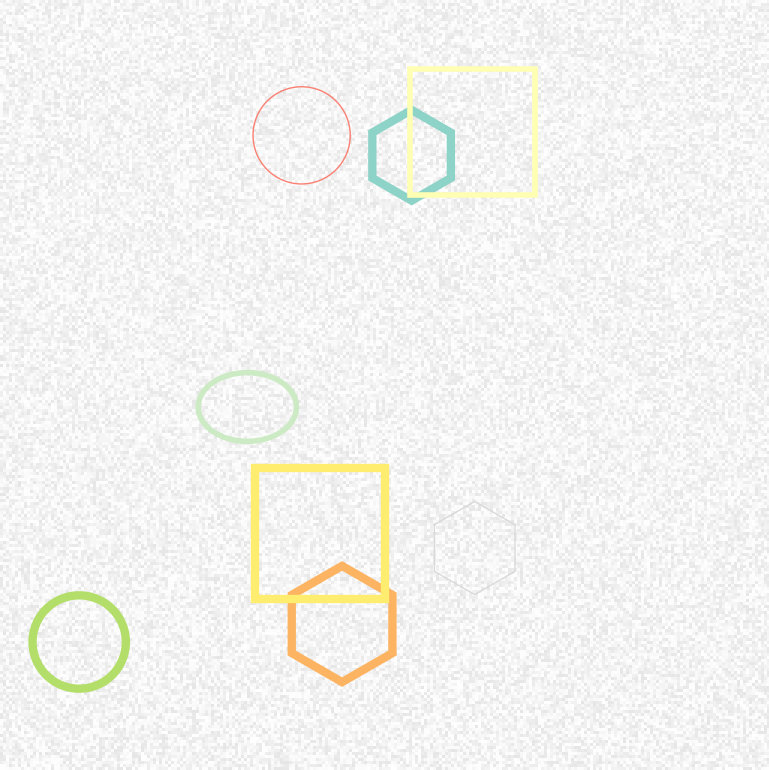[{"shape": "hexagon", "thickness": 3, "radius": 0.29, "center": [0.535, 0.798]}, {"shape": "square", "thickness": 2, "radius": 0.41, "center": [0.614, 0.829]}, {"shape": "circle", "thickness": 0.5, "radius": 0.32, "center": [0.392, 0.824]}, {"shape": "hexagon", "thickness": 3, "radius": 0.38, "center": [0.444, 0.19]}, {"shape": "circle", "thickness": 3, "radius": 0.3, "center": [0.103, 0.166]}, {"shape": "hexagon", "thickness": 0.5, "radius": 0.3, "center": [0.616, 0.288]}, {"shape": "oval", "thickness": 2, "radius": 0.32, "center": [0.321, 0.471]}, {"shape": "square", "thickness": 3, "radius": 0.42, "center": [0.415, 0.307]}]